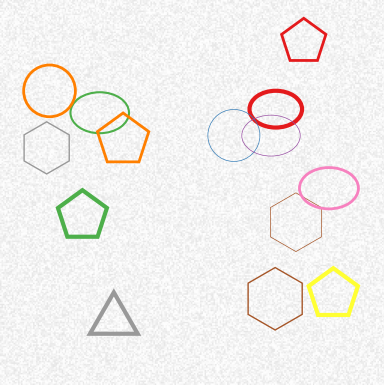[{"shape": "pentagon", "thickness": 2, "radius": 0.3, "center": [0.789, 0.892]}, {"shape": "oval", "thickness": 3, "radius": 0.34, "center": [0.716, 0.716]}, {"shape": "circle", "thickness": 0.5, "radius": 0.34, "center": [0.607, 0.648]}, {"shape": "pentagon", "thickness": 3, "radius": 0.33, "center": [0.214, 0.439]}, {"shape": "oval", "thickness": 1.5, "radius": 0.38, "center": [0.259, 0.707]}, {"shape": "oval", "thickness": 0.5, "radius": 0.38, "center": [0.704, 0.648]}, {"shape": "circle", "thickness": 2, "radius": 0.34, "center": [0.129, 0.764]}, {"shape": "pentagon", "thickness": 2, "radius": 0.35, "center": [0.32, 0.636]}, {"shape": "pentagon", "thickness": 3, "radius": 0.34, "center": [0.866, 0.236]}, {"shape": "hexagon", "thickness": 0.5, "radius": 0.38, "center": [0.769, 0.423]}, {"shape": "hexagon", "thickness": 1, "radius": 0.41, "center": [0.715, 0.224]}, {"shape": "oval", "thickness": 2, "radius": 0.38, "center": [0.854, 0.511]}, {"shape": "triangle", "thickness": 3, "radius": 0.36, "center": [0.296, 0.169]}, {"shape": "hexagon", "thickness": 1, "radius": 0.34, "center": [0.121, 0.616]}]